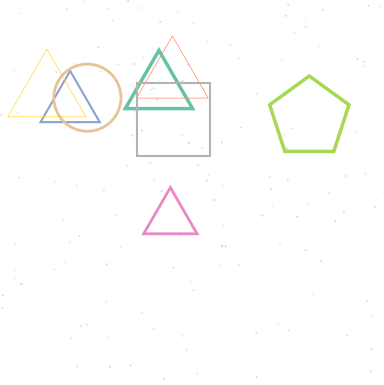[{"shape": "triangle", "thickness": 2.5, "radius": 0.5, "center": [0.413, 0.768]}, {"shape": "triangle", "thickness": 0.5, "radius": 0.54, "center": [0.448, 0.799]}, {"shape": "triangle", "thickness": 1.5, "radius": 0.44, "center": [0.182, 0.727]}, {"shape": "triangle", "thickness": 2, "radius": 0.4, "center": [0.443, 0.433]}, {"shape": "pentagon", "thickness": 2.5, "radius": 0.54, "center": [0.803, 0.694]}, {"shape": "triangle", "thickness": 0.5, "radius": 0.59, "center": [0.122, 0.755]}, {"shape": "circle", "thickness": 2, "radius": 0.44, "center": [0.227, 0.746]}, {"shape": "square", "thickness": 1.5, "radius": 0.47, "center": [0.449, 0.69]}]